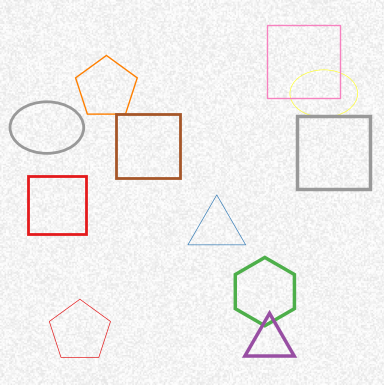[{"shape": "pentagon", "thickness": 0.5, "radius": 0.42, "center": [0.208, 0.139]}, {"shape": "square", "thickness": 2, "radius": 0.38, "center": [0.148, 0.468]}, {"shape": "triangle", "thickness": 0.5, "radius": 0.43, "center": [0.563, 0.407]}, {"shape": "hexagon", "thickness": 2.5, "radius": 0.44, "center": [0.688, 0.243]}, {"shape": "triangle", "thickness": 2.5, "radius": 0.37, "center": [0.7, 0.112]}, {"shape": "pentagon", "thickness": 1, "radius": 0.42, "center": [0.276, 0.772]}, {"shape": "oval", "thickness": 0.5, "radius": 0.44, "center": [0.841, 0.757]}, {"shape": "square", "thickness": 2, "radius": 0.42, "center": [0.384, 0.62]}, {"shape": "square", "thickness": 1, "radius": 0.47, "center": [0.789, 0.84]}, {"shape": "square", "thickness": 2.5, "radius": 0.47, "center": [0.866, 0.604]}, {"shape": "oval", "thickness": 2, "radius": 0.48, "center": [0.122, 0.669]}]